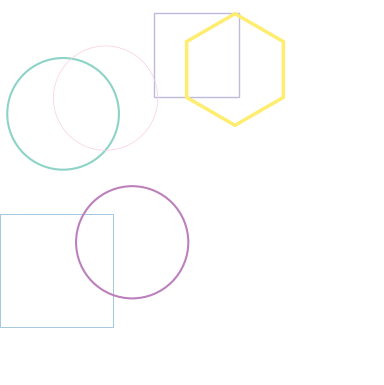[{"shape": "circle", "thickness": 1.5, "radius": 0.73, "center": [0.164, 0.704]}, {"shape": "square", "thickness": 1, "radius": 0.55, "center": [0.51, 0.857]}, {"shape": "square", "thickness": 0.5, "radius": 0.74, "center": [0.147, 0.298]}, {"shape": "circle", "thickness": 0.5, "radius": 0.68, "center": [0.274, 0.745]}, {"shape": "circle", "thickness": 1.5, "radius": 0.73, "center": [0.343, 0.371]}, {"shape": "hexagon", "thickness": 2.5, "radius": 0.72, "center": [0.61, 0.819]}]